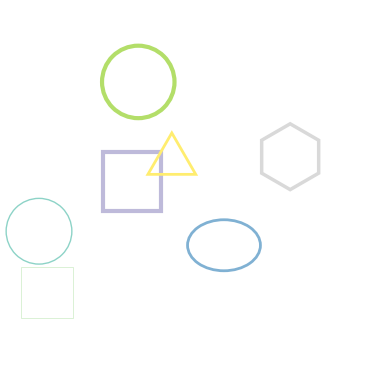[{"shape": "circle", "thickness": 1, "radius": 0.43, "center": [0.101, 0.399]}, {"shape": "square", "thickness": 3, "radius": 0.38, "center": [0.343, 0.528]}, {"shape": "oval", "thickness": 2, "radius": 0.47, "center": [0.582, 0.363]}, {"shape": "circle", "thickness": 3, "radius": 0.47, "center": [0.359, 0.787]}, {"shape": "hexagon", "thickness": 2.5, "radius": 0.43, "center": [0.754, 0.593]}, {"shape": "square", "thickness": 0.5, "radius": 0.33, "center": [0.122, 0.241]}, {"shape": "triangle", "thickness": 2, "radius": 0.36, "center": [0.446, 0.583]}]